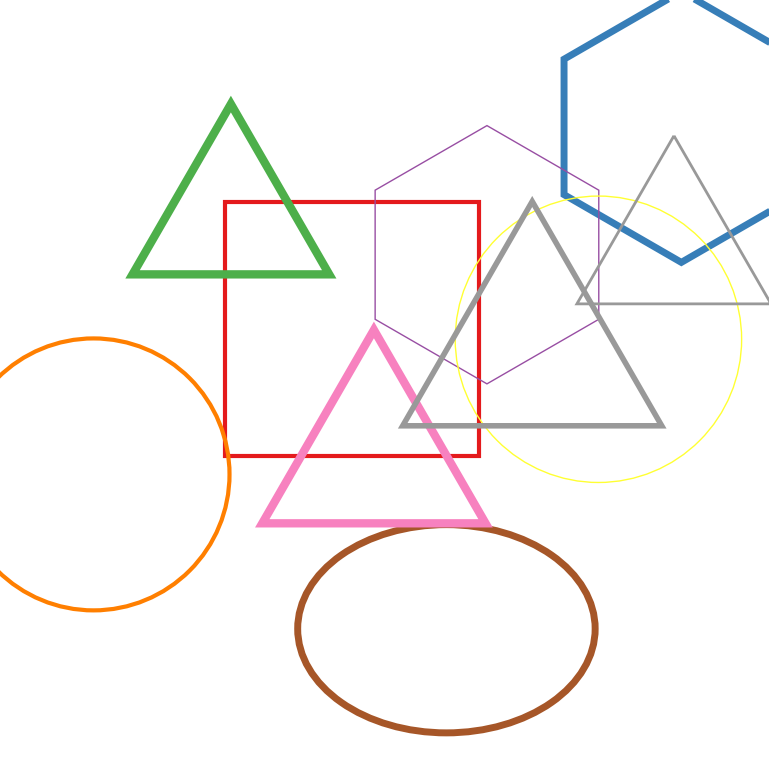[{"shape": "square", "thickness": 1.5, "radius": 0.83, "center": [0.457, 0.573]}, {"shape": "hexagon", "thickness": 2.5, "radius": 0.88, "center": [0.885, 0.835]}, {"shape": "triangle", "thickness": 3, "radius": 0.74, "center": [0.3, 0.717]}, {"shape": "hexagon", "thickness": 0.5, "radius": 0.84, "center": [0.632, 0.669]}, {"shape": "circle", "thickness": 1.5, "radius": 0.88, "center": [0.121, 0.384]}, {"shape": "circle", "thickness": 0.5, "radius": 0.93, "center": [0.777, 0.559]}, {"shape": "oval", "thickness": 2.5, "radius": 0.97, "center": [0.58, 0.183]}, {"shape": "triangle", "thickness": 3, "radius": 0.84, "center": [0.486, 0.404]}, {"shape": "triangle", "thickness": 1, "radius": 0.73, "center": [0.875, 0.678]}, {"shape": "triangle", "thickness": 2, "radius": 0.97, "center": [0.691, 0.544]}]